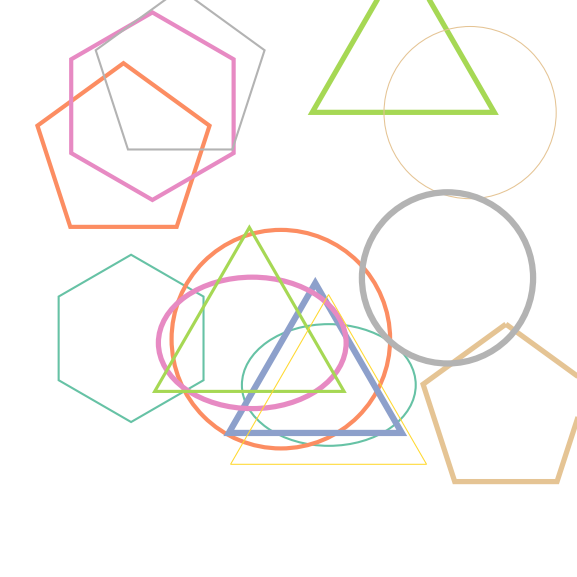[{"shape": "hexagon", "thickness": 1, "radius": 0.72, "center": [0.227, 0.413]}, {"shape": "oval", "thickness": 1, "radius": 0.75, "center": [0.569, 0.332]}, {"shape": "circle", "thickness": 2, "radius": 0.95, "center": [0.486, 0.412]}, {"shape": "pentagon", "thickness": 2, "radius": 0.78, "center": [0.214, 0.733]}, {"shape": "triangle", "thickness": 3, "radius": 0.86, "center": [0.546, 0.336]}, {"shape": "oval", "thickness": 2.5, "radius": 0.81, "center": [0.437, 0.405]}, {"shape": "hexagon", "thickness": 2, "radius": 0.81, "center": [0.264, 0.815]}, {"shape": "triangle", "thickness": 2.5, "radius": 0.91, "center": [0.698, 0.896]}, {"shape": "triangle", "thickness": 1.5, "radius": 0.95, "center": [0.432, 0.416]}, {"shape": "triangle", "thickness": 0.5, "radius": 0.98, "center": [0.569, 0.293]}, {"shape": "pentagon", "thickness": 2.5, "radius": 0.75, "center": [0.876, 0.287]}, {"shape": "circle", "thickness": 0.5, "radius": 0.75, "center": [0.814, 0.804]}, {"shape": "circle", "thickness": 3, "radius": 0.74, "center": [0.775, 0.518]}, {"shape": "pentagon", "thickness": 1, "radius": 0.77, "center": [0.312, 0.865]}]